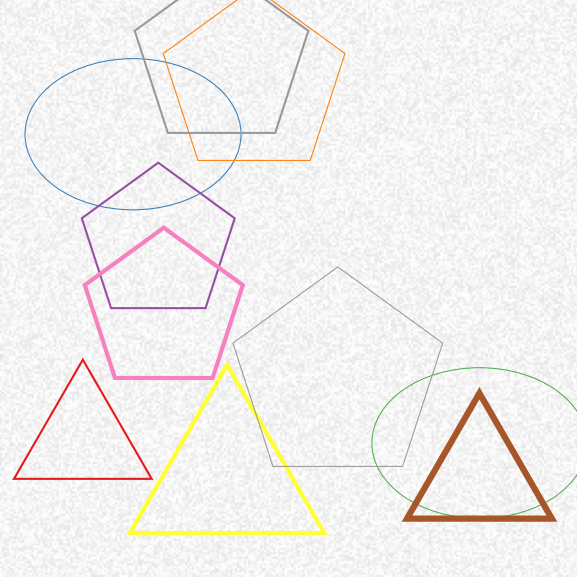[{"shape": "triangle", "thickness": 1, "radius": 0.69, "center": [0.143, 0.239]}, {"shape": "oval", "thickness": 0.5, "radius": 0.94, "center": [0.23, 0.767]}, {"shape": "oval", "thickness": 0.5, "radius": 0.93, "center": [0.83, 0.232]}, {"shape": "pentagon", "thickness": 1, "radius": 0.7, "center": [0.274, 0.578]}, {"shape": "pentagon", "thickness": 0.5, "radius": 0.83, "center": [0.44, 0.855]}, {"shape": "triangle", "thickness": 2, "radius": 0.97, "center": [0.393, 0.173]}, {"shape": "triangle", "thickness": 3, "radius": 0.72, "center": [0.83, 0.173]}, {"shape": "pentagon", "thickness": 2, "radius": 0.72, "center": [0.284, 0.461]}, {"shape": "pentagon", "thickness": 0.5, "radius": 0.95, "center": [0.585, 0.346]}, {"shape": "pentagon", "thickness": 1, "radius": 0.79, "center": [0.384, 0.897]}]